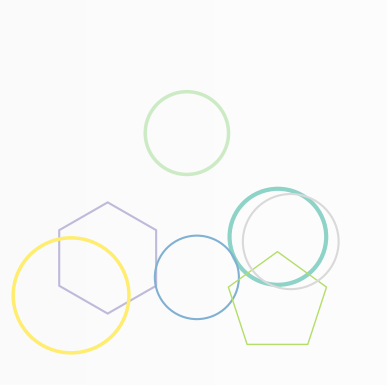[{"shape": "circle", "thickness": 3, "radius": 0.62, "center": [0.717, 0.385]}, {"shape": "hexagon", "thickness": 1.5, "radius": 0.72, "center": [0.278, 0.33]}, {"shape": "circle", "thickness": 1.5, "radius": 0.54, "center": [0.508, 0.28]}, {"shape": "pentagon", "thickness": 1, "radius": 0.67, "center": [0.716, 0.213]}, {"shape": "circle", "thickness": 1.5, "radius": 0.62, "center": [0.75, 0.373]}, {"shape": "circle", "thickness": 2.5, "radius": 0.54, "center": [0.482, 0.654]}, {"shape": "circle", "thickness": 2.5, "radius": 0.75, "center": [0.183, 0.233]}]